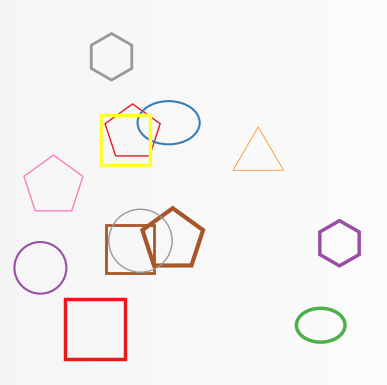[{"shape": "square", "thickness": 2.5, "radius": 0.39, "center": [0.246, 0.145]}, {"shape": "pentagon", "thickness": 1, "radius": 0.37, "center": [0.342, 0.655]}, {"shape": "oval", "thickness": 1.5, "radius": 0.4, "center": [0.435, 0.681]}, {"shape": "oval", "thickness": 2.5, "radius": 0.31, "center": [0.828, 0.155]}, {"shape": "hexagon", "thickness": 2.5, "radius": 0.29, "center": [0.876, 0.368]}, {"shape": "circle", "thickness": 1.5, "radius": 0.34, "center": [0.104, 0.304]}, {"shape": "triangle", "thickness": 0.5, "radius": 0.38, "center": [0.667, 0.595]}, {"shape": "square", "thickness": 2.5, "radius": 0.32, "center": [0.324, 0.636]}, {"shape": "pentagon", "thickness": 3, "radius": 0.41, "center": [0.446, 0.377]}, {"shape": "square", "thickness": 2, "radius": 0.31, "center": [0.336, 0.353]}, {"shape": "pentagon", "thickness": 1, "radius": 0.4, "center": [0.138, 0.517]}, {"shape": "circle", "thickness": 1, "radius": 0.41, "center": [0.362, 0.375]}, {"shape": "hexagon", "thickness": 2, "radius": 0.3, "center": [0.288, 0.852]}]